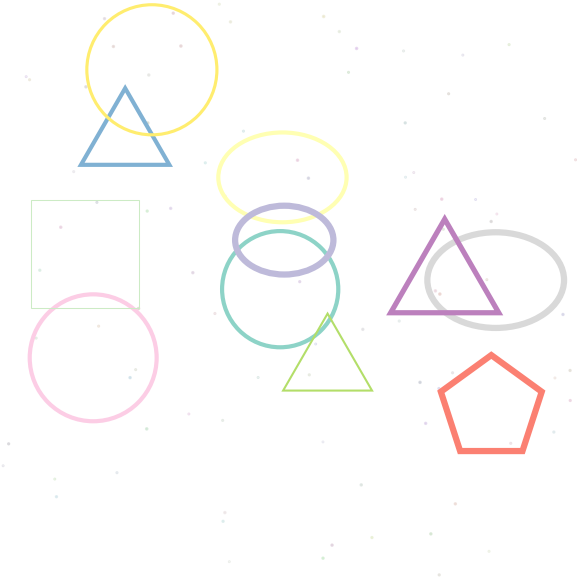[{"shape": "circle", "thickness": 2, "radius": 0.5, "center": [0.485, 0.498]}, {"shape": "oval", "thickness": 2, "radius": 0.56, "center": [0.489, 0.692]}, {"shape": "oval", "thickness": 3, "radius": 0.43, "center": [0.492, 0.583]}, {"shape": "pentagon", "thickness": 3, "radius": 0.46, "center": [0.851, 0.292]}, {"shape": "triangle", "thickness": 2, "radius": 0.44, "center": [0.217, 0.758]}, {"shape": "triangle", "thickness": 1, "radius": 0.44, "center": [0.567, 0.367]}, {"shape": "circle", "thickness": 2, "radius": 0.55, "center": [0.161, 0.38]}, {"shape": "oval", "thickness": 3, "radius": 0.59, "center": [0.858, 0.514]}, {"shape": "triangle", "thickness": 2.5, "radius": 0.54, "center": [0.77, 0.512]}, {"shape": "square", "thickness": 0.5, "radius": 0.47, "center": [0.147, 0.56]}, {"shape": "circle", "thickness": 1.5, "radius": 0.56, "center": [0.263, 0.878]}]